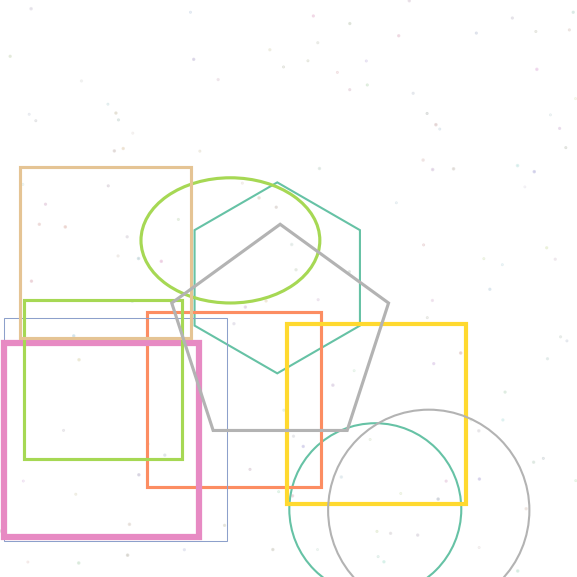[{"shape": "circle", "thickness": 1, "radius": 0.74, "center": [0.65, 0.117]}, {"shape": "hexagon", "thickness": 1, "radius": 0.83, "center": [0.48, 0.518]}, {"shape": "square", "thickness": 1.5, "radius": 0.75, "center": [0.406, 0.307]}, {"shape": "square", "thickness": 0.5, "radius": 0.97, "center": [0.199, 0.256]}, {"shape": "square", "thickness": 3, "radius": 0.84, "center": [0.176, 0.237]}, {"shape": "oval", "thickness": 1.5, "radius": 0.77, "center": [0.399, 0.583]}, {"shape": "square", "thickness": 1.5, "radius": 0.69, "center": [0.178, 0.342]}, {"shape": "square", "thickness": 2, "radius": 0.78, "center": [0.652, 0.283]}, {"shape": "square", "thickness": 1.5, "radius": 0.74, "center": [0.183, 0.562]}, {"shape": "circle", "thickness": 1, "radius": 0.87, "center": [0.742, 0.115]}, {"shape": "pentagon", "thickness": 1.5, "radius": 0.99, "center": [0.485, 0.413]}]